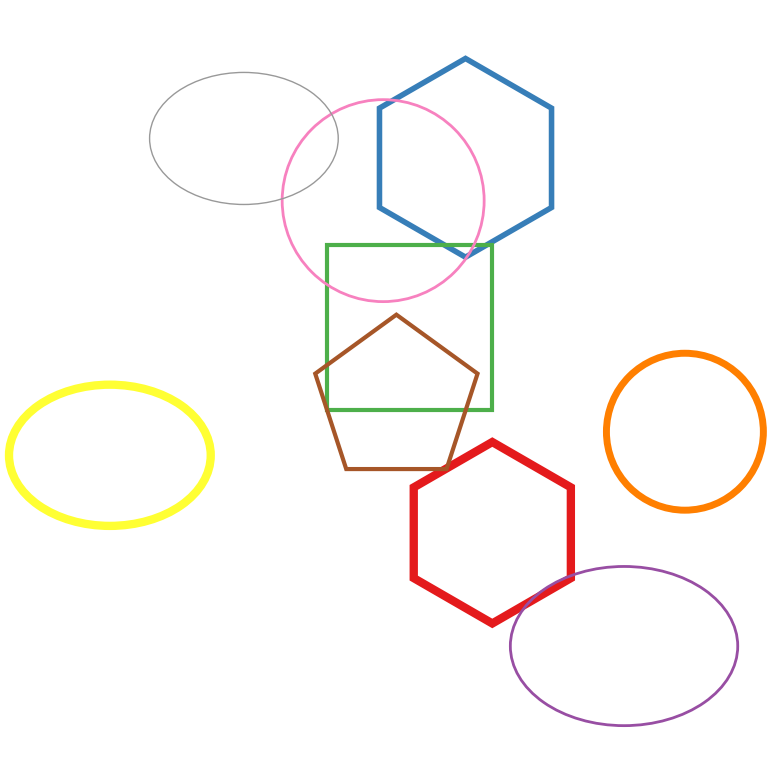[{"shape": "hexagon", "thickness": 3, "radius": 0.59, "center": [0.639, 0.308]}, {"shape": "hexagon", "thickness": 2, "radius": 0.65, "center": [0.605, 0.795]}, {"shape": "square", "thickness": 1.5, "radius": 0.54, "center": [0.532, 0.574]}, {"shape": "oval", "thickness": 1, "radius": 0.74, "center": [0.81, 0.161]}, {"shape": "circle", "thickness": 2.5, "radius": 0.51, "center": [0.889, 0.439]}, {"shape": "oval", "thickness": 3, "radius": 0.65, "center": [0.143, 0.409]}, {"shape": "pentagon", "thickness": 1.5, "radius": 0.55, "center": [0.515, 0.48]}, {"shape": "circle", "thickness": 1, "radius": 0.66, "center": [0.498, 0.739]}, {"shape": "oval", "thickness": 0.5, "radius": 0.61, "center": [0.317, 0.82]}]